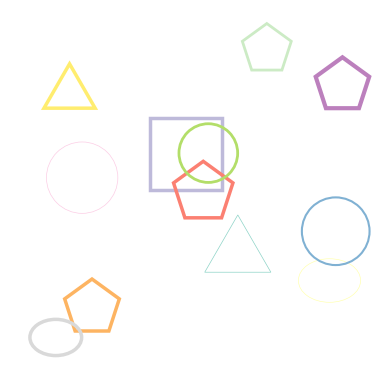[{"shape": "triangle", "thickness": 0.5, "radius": 0.5, "center": [0.618, 0.343]}, {"shape": "oval", "thickness": 0.5, "radius": 0.4, "center": [0.856, 0.271]}, {"shape": "square", "thickness": 2.5, "radius": 0.47, "center": [0.482, 0.599]}, {"shape": "pentagon", "thickness": 2.5, "radius": 0.41, "center": [0.528, 0.5]}, {"shape": "circle", "thickness": 1.5, "radius": 0.44, "center": [0.872, 0.399]}, {"shape": "pentagon", "thickness": 2.5, "radius": 0.37, "center": [0.239, 0.201]}, {"shape": "circle", "thickness": 2, "radius": 0.38, "center": [0.541, 0.602]}, {"shape": "circle", "thickness": 0.5, "radius": 0.46, "center": [0.213, 0.539]}, {"shape": "oval", "thickness": 2.5, "radius": 0.34, "center": [0.145, 0.123]}, {"shape": "pentagon", "thickness": 3, "radius": 0.37, "center": [0.889, 0.778]}, {"shape": "pentagon", "thickness": 2, "radius": 0.33, "center": [0.693, 0.872]}, {"shape": "triangle", "thickness": 2.5, "radius": 0.38, "center": [0.181, 0.757]}]